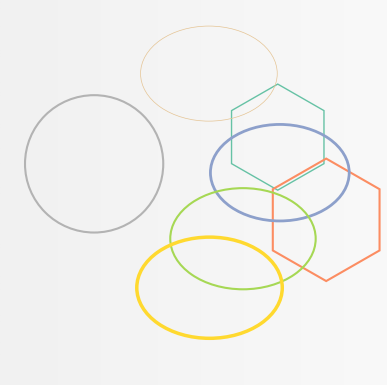[{"shape": "hexagon", "thickness": 1, "radius": 0.69, "center": [0.717, 0.644]}, {"shape": "hexagon", "thickness": 1.5, "radius": 0.8, "center": [0.842, 0.429]}, {"shape": "oval", "thickness": 2, "radius": 0.9, "center": [0.722, 0.551]}, {"shape": "oval", "thickness": 1.5, "radius": 0.94, "center": [0.627, 0.38]}, {"shape": "oval", "thickness": 2.5, "radius": 0.94, "center": [0.541, 0.253]}, {"shape": "oval", "thickness": 0.5, "radius": 0.88, "center": [0.539, 0.809]}, {"shape": "circle", "thickness": 1.5, "radius": 0.89, "center": [0.243, 0.574]}]